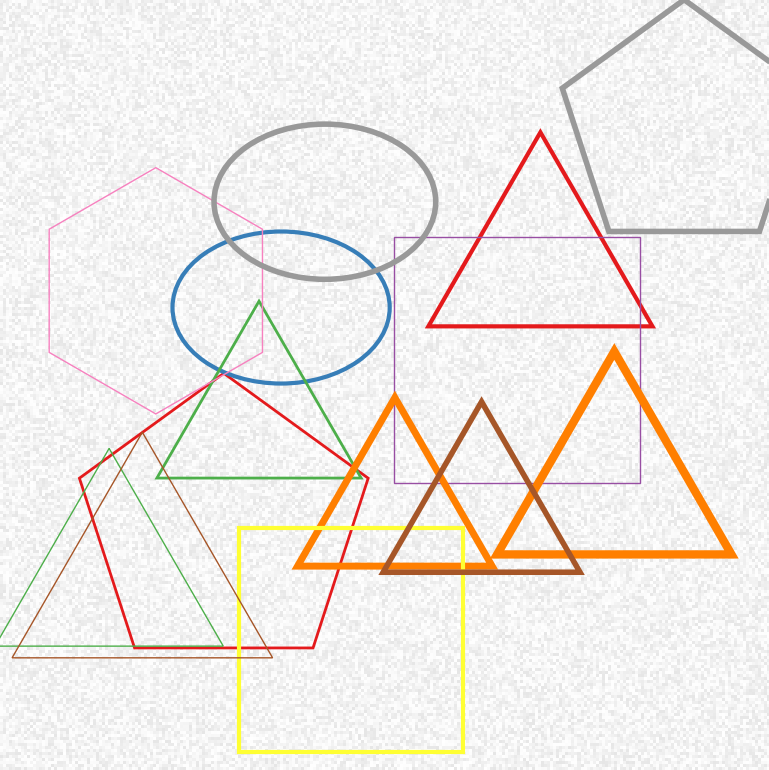[{"shape": "pentagon", "thickness": 1, "radius": 0.99, "center": [0.291, 0.318]}, {"shape": "triangle", "thickness": 1.5, "radius": 0.84, "center": [0.702, 0.66]}, {"shape": "oval", "thickness": 1.5, "radius": 0.71, "center": [0.365, 0.601]}, {"shape": "triangle", "thickness": 0.5, "radius": 0.86, "center": [0.142, 0.246]}, {"shape": "triangle", "thickness": 1, "radius": 0.77, "center": [0.336, 0.456]}, {"shape": "square", "thickness": 0.5, "radius": 0.8, "center": [0.672, 0.532]}, {"shape": "triangle", "thickness": 3, "radius": 0.88, "center": [0.798, 0.368]}, {"shape": "triangle", "thickness": 2.5, "radius": 0.73, "center": [0.513, 0.338]}, {"shape": "square", "thickness": 1.5, "radius": 0.73, "center": [0.456, 0.169]}, {"shape": "triangle", "thickness": 0.5, "radius": 0.98, "center": [0.185, 0.243]}, {"shape": "triangle", "thickness": 2, "radius": 0.74, "center": [0.625, 0.331]}, {"shape": "hexagon", "thickness": 0.5, "radius": 0.8, "center": [0.202, 0.622]}, {"shape": "oval", "thickness": 2, "radius": 0.72, "center": [0.422, 0.738]}, {"shape": "pentagon", "thickness": 2, "radius": 0.83, "center": [0.889, 0.834]}]